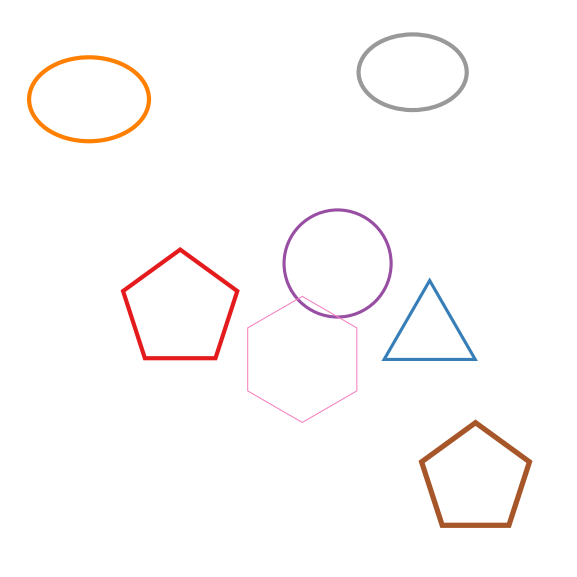[{"shape": "pentagon", "thickness": 2, "radius": 0.52, "center": [0.312, 0.463]}, {"shape": "triangle", "thickness": 1.5, "radius": 0.46, "center": [0.744, 0.422]}, {"shape": "circle", "thickness": 1.5, "radius": 0.46, "center": [0.585, 0.543]}, {"shape": "oval", "thickness": 2, "radius": 0.52, "center": [0.154, 0.827]}, {"shape": "pentagon", "thickness": 2.5, "radius": 0.49, "center": [0.823, 0.169]}, {"shape": "hexagon", "thickness": 0.5, "radius": 0.55, "center": [0.523, 0.377]}, {"shape": "oval", "thickness": 2, "radius": 0.47, "center": [0.715, 0.874]}]